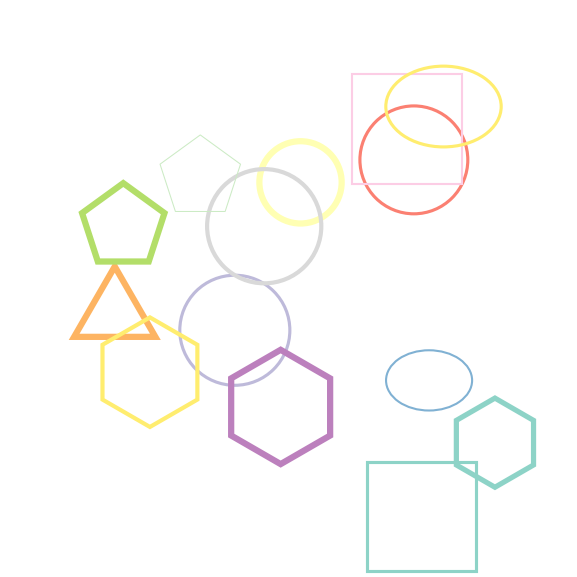[{"shape": "hexagon", "thickness": 2.5, "radius": 0.39, "center": [0.857, 0.233]}, {"shape": "square", "thickness": 1.5, "radius": 0.47, "center": [0.73, 0.105]}, {"shape": "circle", "thickness": 3, "radius": 0.36, "center": [0.52, 0.683]}, {"shape": "circle", "thickness": 1.5, "radius": 0.48, "center": [0.407, 0.427]}, {"shape": "circle", "thickness": 1.5, "radius": 0.47, "center": [0.717, 0.722]}, {"shape": "oval", "thickness": 1, "radius": 0.37, "center": [0.743, 0.34]}, {"shape": "triangle", "thickness": 3, "radius": 0.41, "center": [0.199, 0.456]}, {"shape": "pentagon", "thickness": 3, "radius": 0.38, "center": [0.213, 0.607]}, {"shape": "square", "thickness": 1, "radius": 0.47, "center": [0.704, 0.776]}, {"shape": "circle", "thickness": 2, "radius": 0.49, "center": [0.457, 0.607]}, {"shape": "hexagon", "thickness": 3, "radius": 0.49, "center": [0.486, 0.294]}, {"shape": "pentagon", "thickness": 0.5, "radius": 0.37, "center": [0.347, 0.692]}, {"shape": "oval", "thickness": 1.5, "radius": 0.5, "center": [0.768, 0.815]}, {"shape": "hexagon", "thickness": 2, "radius": 0.47, "center": [0.26, 0.355]}]